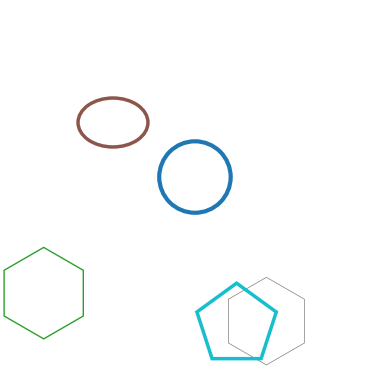[{"shape": "circle", "thickness": 3, "radius": 0.46, "center": [0.506, 0.54]}, {"shape": "hexagon", "thickness": 1, "radius": 0.59, "center": [0.114, 0.239]}, {"shape": "oval", "thickness": 2.5, "radius": 0.45, "center": [0.293, 0.682]}, {"shape": "hexagon", "thickness": 0.5, "radius": 0.57, "center": [0.692, 0.166]}, {"shape": "pentagon", "thickness": 2.5, "radius": 0.54, "center": [0.615, 0.156]}]